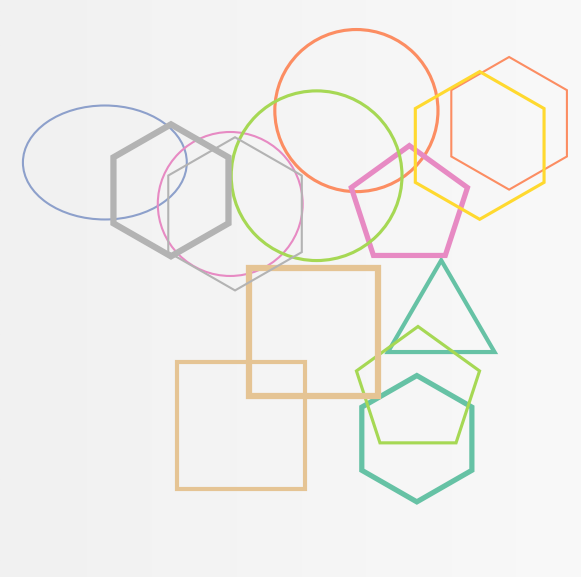[{"shape": "triangle", "thickness": 2, "radius": 0.53, "center": [0.759, 0.442]}, {"shape": "hexagon", "thickness": 2.5, "radius": 0.55, "center": [0.717, 0.239]}, {"shape": "circle", "thickness": 1.5, "radius": 0.7, "center": [0.613, 0.808]}, {"shape": "hexagon", "thickness": 1, "radius": 0.57, "center": [0.876, 0.786]}, {"shape": "oval", "thickness": 1, "radius": 0.7, "center": [0.18, 0.718]}, {"shape": "pentagon", "thickness": 2.5, "radius": 0.53, "center": [0.704, 0.642]}, {"shape": "circle", "thickness": 1, "radius": 0.62, "center": [0.396, 0.646]}, {"shape": "pentagon", "thickness": 1.5, "radius": 0.56, "center": [0.719, 0.322]}, {"shape": "circle", "thickness": 1.5, "radius": 0.73, "center": [0.545, 0.695]}, {"shape": "hexagon", "thickness": 1.5, "radius": 0.64, "center": [0.825, 0.747]}, {"shape": "square", "thickness": 3, "radius": 0.55, "center": [0.539, 0.425]}, {"shape": "square", "thickness": 2, "radius": 0.55, "center": [0.414, 0.262]}, {"shape": "hexagon", "thickness": 1, "radius": 0.66, "center": [0.404, 0.629]}, {"shape": "hexagon", "thickness": 3, "radius": 0.57, "center": [0.294, 0.67]}]